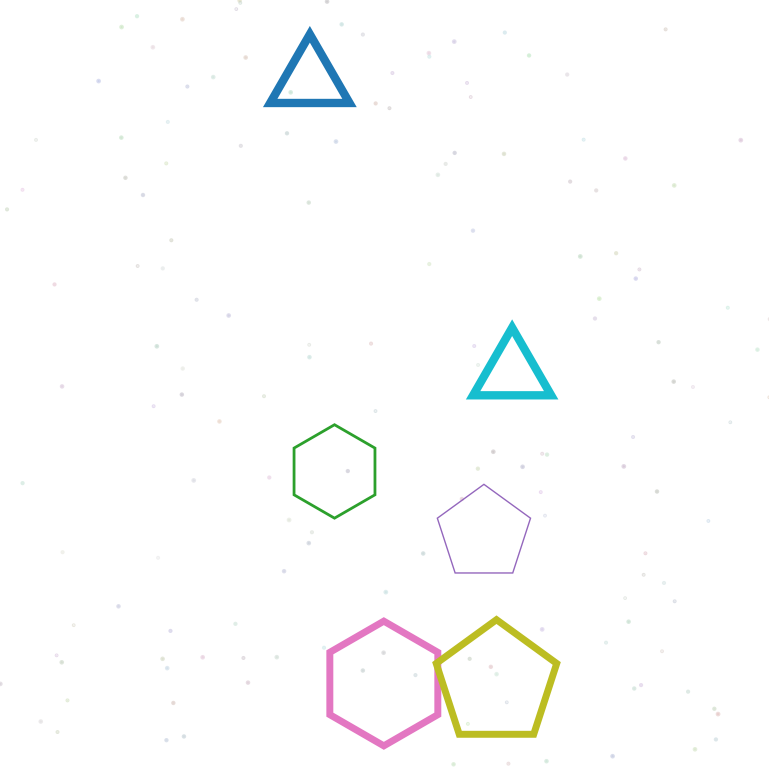[{"shape": "triangle", "thickness": 3, "radius": 0.3, "center": [0.402, 0.896]}, {"shape": "hexagon", "thickness": 1, "radius": 0.3, "center": [0.434, 0.388]}, {"shape": "pentagon", "thickness": 0.5, "radius": 0.32, "center": [0.628, 0.307]}, {"shape": "hexagon", "thickness": 2.5, "radius": 0.4, "center": [0.498, 0.112]}, {"shape": "pentagon", "thickness": 2.5, "radius": 0.41, "center": [0.645, 0.113]}, {"shape": "triangle", "thickness": 3, "radius": 0.29, "center": [0.665, 0.516]}]